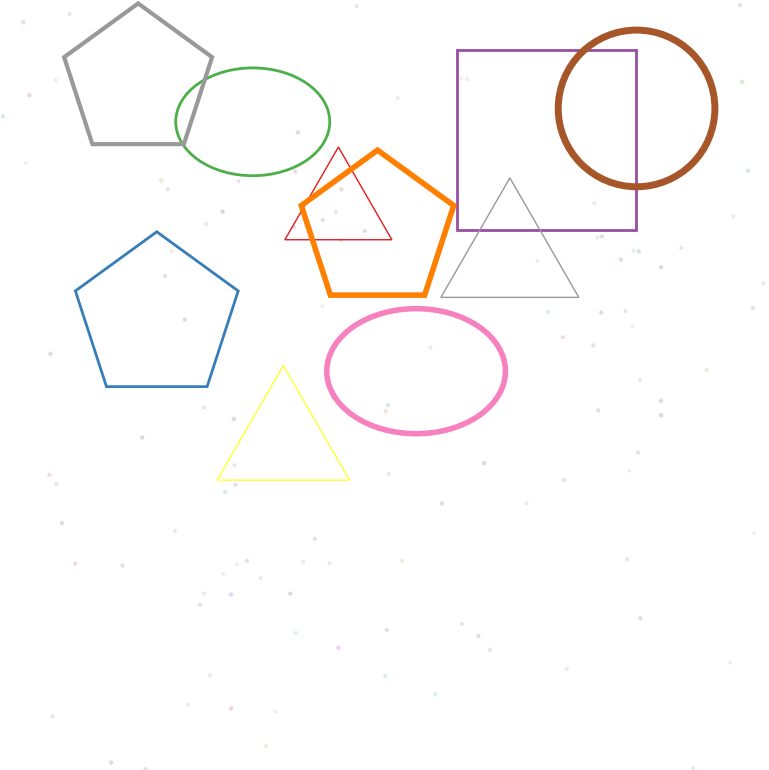[{"shape": "triangle", "thickness": 0.5, "radius": 0.4, "center": [0.439, 0.729]}, {"shape": "pentagon", "thickness": 1, "radius": 0.56, "center": [0.204, 0.588]}, {"shape": "oval", "thickness": 1, "radius": 0.5, "center": [0.328, 0.842]}, {"shape": "square", "thickness": 1, "radius": 0.58, "center": [0.71, 0.819]}, {"shape": "pentagon", "thickness": 2, "radius": 0.52, "center": [0.49, 0.701]}, {"shape": "triangle", "thickness": 0.5, "radius": 0.5, "center": [0.368, 0.426]}, {"shape": "circle", "thickness": 2.5, "radius": 0.51, "center": [0.827, 0.859]}, {"shape": "oval", "thickness": 2, "radius": 0.58, "center": [0.54, 0.518]}, {"shape": "triangle", "thickness": 0.5, "radius": 0.52, "center": [0.662, 0.666]}, {"shape": "pentagon", "thickness": 1.5, "radius": 0.51, "center": [0.179, 0.895]}]